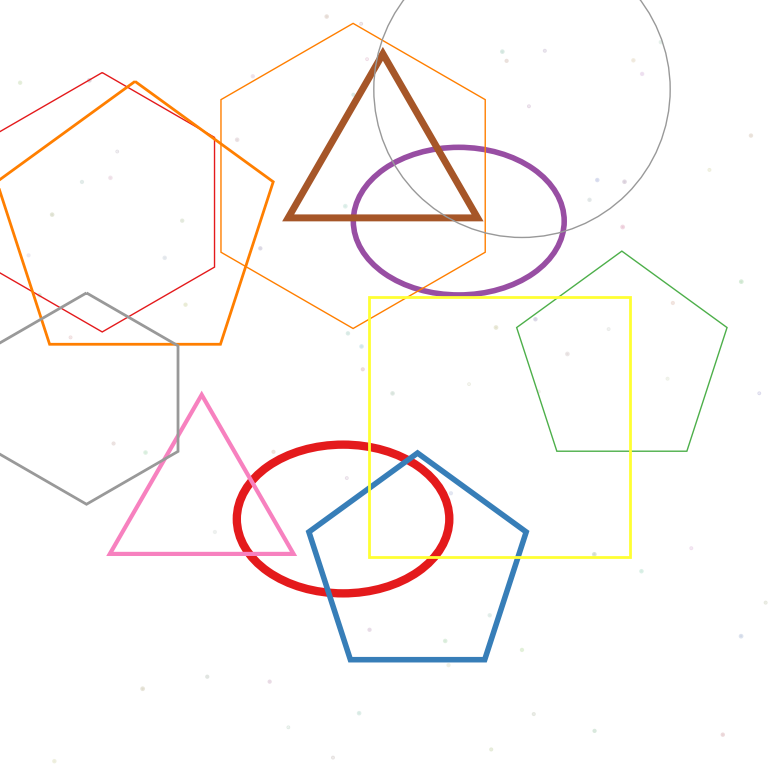[{"shape": "oval", "thickness": 3, "radius": 0.69, "center": [0.446, 0.326]}, {"shape": "hexagon", "thickness": 0.5, "radius": 0.84, "center": [0.133, 0.737]}, {"shape": "pentagon", "thickness": 2, "radius": 0.74, "center": [0.542, 0.263]}, {"shape": "pentagon", "thickness": 0.5, "radius": 0.72, "center": [0.808, 0.53]}, {"shape": "oval", "thickness": 2, "radius": 0.68, "center": [0.596, 0.713]}, {"shape": "hexagon", "thickness": 0.5, "radius": 0.99, "center": [0.459, 0.772]}, {"shape": "pentagon", "thickness": 1, "radius": 0.94, "center": [0.175, 0.706]}, {"shape": "square", "thickness": 1, "radius": 0.85, "center": [0.649, 0.446]}, {"shape": "triangle", "thickness": 2.5, "radius": 0.71, "center": [0.497, 0.788]}, {"shape": "triangle", "thickness": 1.5, "radius": 0.69, "center": [0.262, 0.35]}, {"shape": "hexagon", "thickness": 1, "radius": 0.69, "center": [0.112, 0.482]}, {"shape": "circle", "thickness": 0.5, "radius": 0.96, "center": [0.678, 0.884]}]